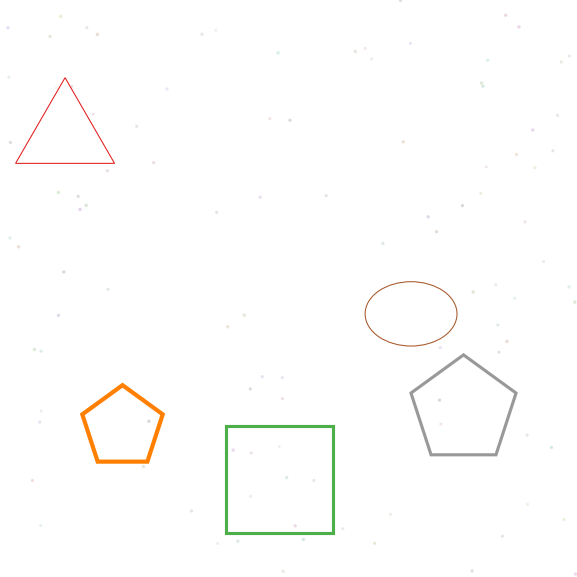[{"shape": "triangle", "thickness": 0.5, "radius": 0.49, "center": [0.113, 0.766]}, {"shape": "square", "thickness": 1.5, "radius": 0.46, "center": [0.483, 0.168]}, {"shape": "pentagon", "thickness": 2, "radius": 0.37, "center": [0.212, 0.259]}, {"shape": "oval", "thickness": 0.5, "radius": 0.4, "center": [0.712, 0.456]}, {"shape": "pentagon", "thickness": 1.5, "radius": 0.48, "center": [0.803, 0.289]}]